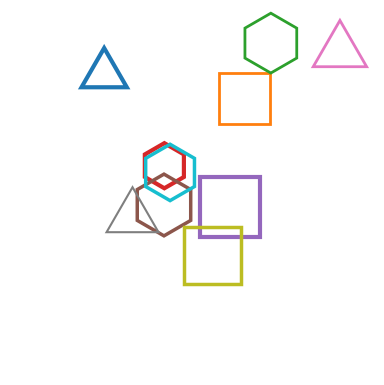[{"shape": "triangle", "thickness": 3, "radius": 0.34, "center": [0.271, 0.807]}, {"shape": "square", "thickness": 2, "radius": 0.33, "center": [0.636, 0.745]}, {"shape": "hexagon", "thickness": 2, "radius": 0.39, "center": [0.703, 0.888]}, {"shape": "hexagon", "thickness": 3, "radius": 0.29, "center": [0.427, 0.57]}, {"shape": "square", "thickness": 3, "radius": 0.39, "center": [0.597, 0.462]}, {"shape": "hexagon", "thickness": 2.5, "radius": 0.4, "center": [0.426, 0.468]}, {"shape": "triangle", "thickness": 2, "radius": 0.4, "center": [0.883, 0.867]}, {"shape": "triangle", "thickness": 1.5, "radius": 0.39, "center": [0.344, 0.436]}, {"shape": "square", "thickness": 2.5, "radius": 0.37, "center": [0.552, 0.336]}, {"shape": "hexagon", "thickness": 2.5, "radius": 0.37, "center": [0.442, 0.552]}]